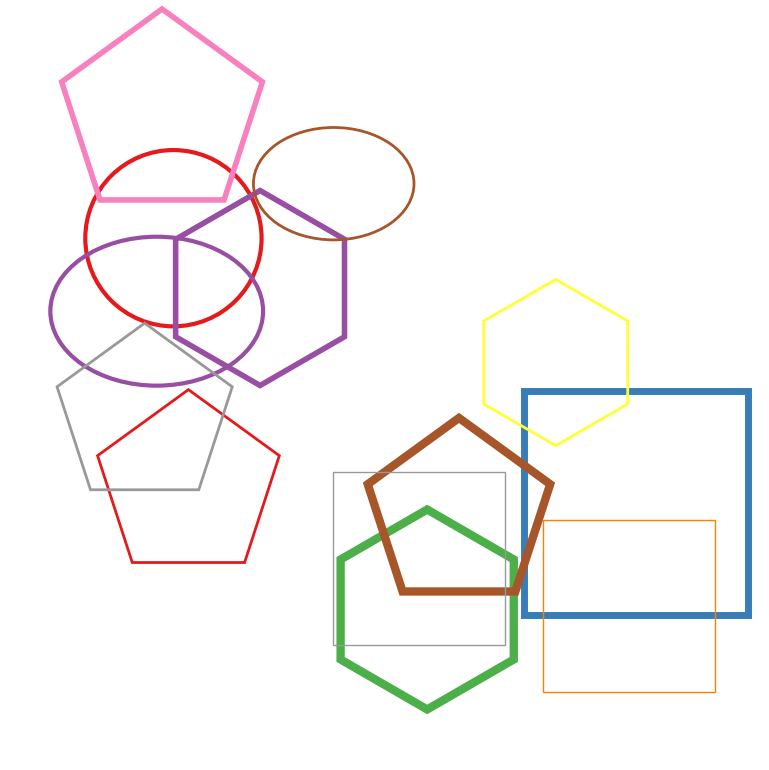[{"shape": "pentagon", "thickness": 1, "radius": 0.62, "center": [0.245, 0.37]}, {"shape": "circle", "thickness": 1.5, "radius": 0.57, "center": [0.225, 0.691]}, {"shape": "square", "thickness": 2.5, "radius": 0.73, "center": [0.826, 0.347]}, {"shape": "hexagon", "thickness": 3, "radius": 0.65, "center": [0.555, 0.208]}, {"shape": "hexagon", "thickness": 2, "radius": 0.63, "center": [0.338, 0.626]}, {"shape": "oval", "thickness": 1.5, "radius": 0.69, "center": [0.204, 0.596]}, {"shape": "square", "thickness": 0.5, "radius": 0.56, "center": [0.817, 0.213]}, {"shape": "hexagon", "thickness": 1, "radius": 0.54, "center": [0.722, 0.529]}, {"shape": "oval", "thickness": 1, "radius": 0.52, "center": [0.433, 0.761]}, {"shape": "pentagon", "thickness": 3, "radius": 0.62, "center": [0.596, 0.333]}, {"shape": "pentagon", "thickness": 2, "radius": 0.69, "center": [0.21, 0.851]}, {"shape": "pentagon", "thickness": 1, "radius": 0.6, "center": [0.188, 0.461]}, {"shape": "square", "thickness": 0.5, "radius": 0.56, "center": [0.544, 0.275]}]